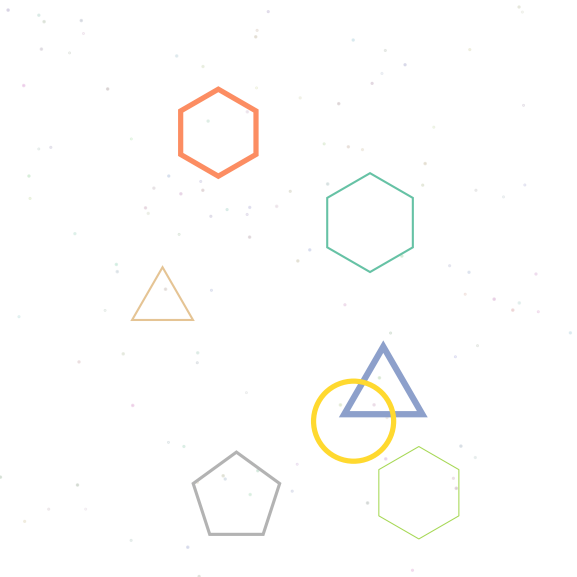[{"shape": "hexagon", "thickness": 1, "radius": 0.43, "center": [0.641, 0.614]}, {"shape": "hexagon", "thickness": 2.5, "radius": 0.38, "center": [0.378, 0.769]}, {"shape": "triangle", "thickness": 3, "radius": 0.39, "center": [0.664, 0.321]}, {"shape": "hexagon", "thickness": 0.5, "radius": 0.4, "center": [0.725, 0.146]}, {"shape": "circle", "thickness": 2.5, "radius": 0.35, "center": [0.612, 0.27]}, {"shape": "triangle", "thickness": 1, "radius": 0.3, "center": [0.281, 0.476]}, {"shape": "pentagon", "thickness": 1.5, "radius": 0.39, "center": [0.409, 0.138]}]